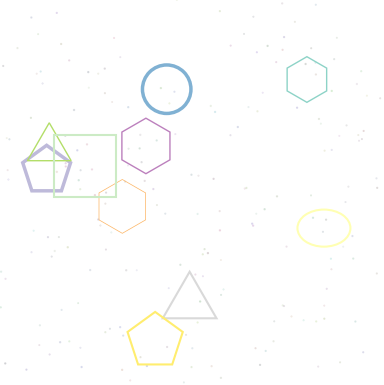[{"shape": "hexagon", "thickness": 1, "radius": 0.3, "center": [0.797, 0.793]}, {"shape": "oval", "thickness": 1.5, "radius": 0.34, "center": [0.841, 0.407]}, {"shape": "pentagon", "thickness": 2.5, "radius": 0.33, "center": [0.121, 0.557]}, {"shape": "circle", "thickness": 2.5, "radius": 0.31, "center": [0.433, 0.768]}, {"shape": "hexagon", "thickness": 0.5, "radius": 0.35, "center": [0.318, 0.464]}, {"shape": "triangle", "thickness": 1, "radius": 0.33, "center": [0.128, 0.615]}, {"shape": "triangle", "thickness": 1.5, "radius": 0.4, "center": [0.493, 0.214]}, {"shape": "hexagon", "thickness": 1, "radius": 0.36, "center": [0.379, 0.621]}, {"shape": "square", "thickness": 1.5, "radius": 0.4, "center": [0.221, 0.569]}, {"shape": "pentagon", "thickness": 1.5, "radius": 0.38, "center": [0.403, 0.114]}]